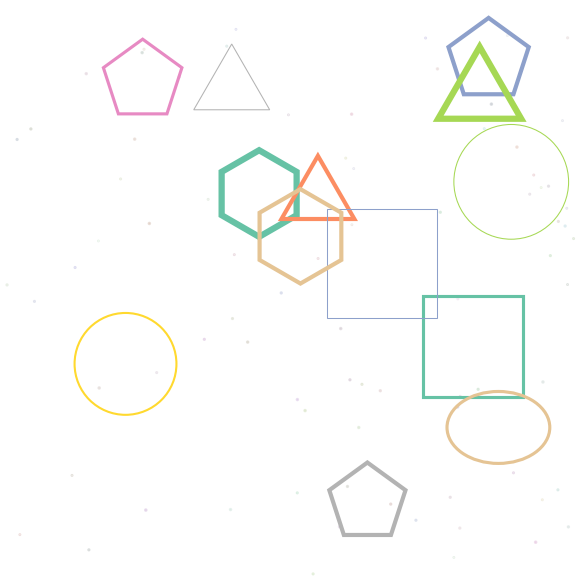[{"shape": "hexagon", "thickness": 3, "radius": 0.37, "center": [0.449, 0.664]}, {"shape": "square", "thickness": 1.5, "radius": 0.43, "center": [0.819, 0.399]}, {"shape": "triangle", "thickness": 2, "radius": 0.36, "center": [0.55, 0.656]}, {"shape": "square", "thickness": 0.5, "radius": 0.47, "center": [0.662, 0.543]}, {"shape": "pentagon", "thickness": 2, "radius": 0.37, "center": [0.846, 0.895]}, {"shape": "pentagon", "thickness": 1.5, "radius": 0.36, "center": [0.247, 0.86]}, {"shape": "circle", "thickness": 0.5, "radius": 0.5, "center": [0.885, 0.684]}, {"shape": "triangle", "thickness": 3, "radius": 0.41, "center": [0.831, 0.835]}, {"shape": "circle", "thickness": 1, "radius": 0.44, "center": [0.217, 0.369]}, {"shape": "hexagon", "thickness": 2, "radius": 0.41, "center": [0.52, 0.59]}, {"shape": "oval", "thickness": 1.5, "radius": 0.44, "center": [0.863, 0.259]}, {"shape": "triangle", "thickness": 0.5, "radius": 0.38, "center": [0.401, 0.847]}, {"shape": "pentagon", "thickness": 2, "radius": 0.35, "center": [0.636, 0.129]}]